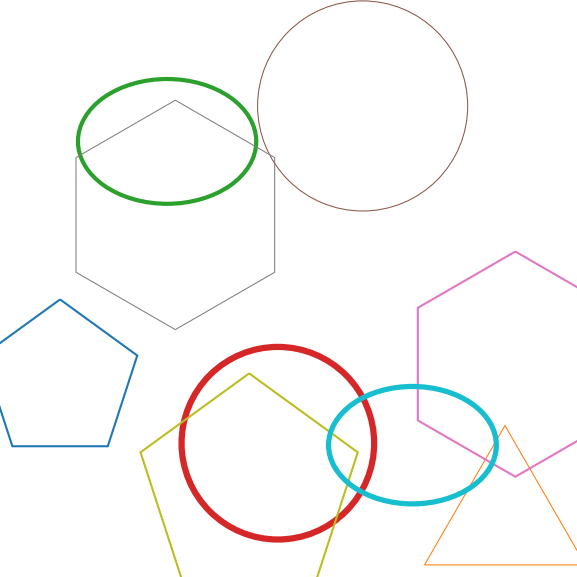[{"shape": "pentagon", "thickness": 1, "radius": 0.7, "center": [0.104, 0.34]}, {"shape": "triangle", "thickness": 0.5, "radius": 0.8, "center": [0.874, 0.101]}, {"shape": "oval", "thickness": 2, "radius": 0.77, "center": [0.289, 0.754]}, {"shape": "circle", "thickness": 3, "radius": 0.83, "center": [0.481, 0.232]}, {"shape": "circle", "thickness": 0.5, "radius": 0.91, "center": [0.628, 0.816]}, {"shape": "hexagon", "thickness": 1, "radius": 0.97, "center": [0.892, 0.369]}, {"shape": "hexagon", "thickness": 0.5, "radius": 0.99, "center": [0.304, 0.627]}, {"shape": "pentagon", "thickness": 1, "radius": 0.99, "center": [0.431, 0.155]}, {"shape": "oval", "thickness": 2.5, "radius": 0.73, "center": [0.714, 0.228]}]